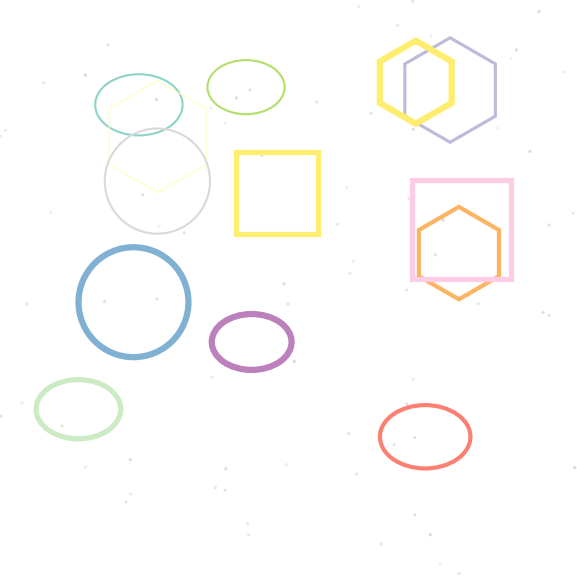[{"shape": "oval", "thickness": 1, "radius": 0.38, "center": [0.241, 0.818]}, {"shape": "hexagon", "thickness": 0.5, "radius": 0.48, "center": [0.273, 0.763]}, {"shape": "hexagon", "thickness": 1.5, "radius": 0.45, "center": [0.779, 0.843]}, {"shape": "oval", "thickness": 2, "radius": 0.39, "center": [0.736, 0.243]}, {"shape": "circle", "thickness": 3, "radius": 0.48, "center": [0.231, 0.476]}, {"shape": "hexagon", "thickness": 2, "radius": 0.4, "center": [0.795, 0.561]}, {"shape": "oval", "thickness": 1, "radius": 0.33, "center": [0.426, 0.848]}, {"shape": "square", "thickness": 2.5, "radius": 0.43, "center": [0.799, 0.602]}, {"shape": "circle", "thickness": 1, "radius": 0.46, "center": [0.273, 0.686]}, {"shape": "oval", "thickness": 3, "radius": 0.35, "center": [0.436, 0.407]}, {"shape": "oval", "thickness": 2.5, "radius": 0.37, "center": [0.136, 0.291]}, {"shape": "hexagon", "thickness": 3, "radius": 0.36, "center": [0.72, 0.857]}, {"shape": "square", "thickness": 2.5, "radius": 0.36, "center": [0.48, 0.665]}]